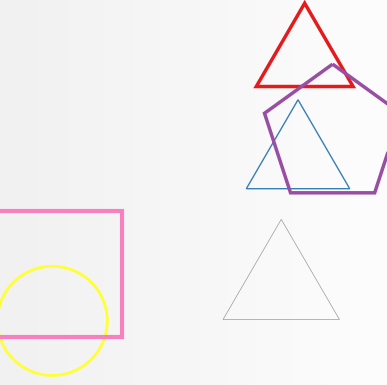[{"shape": "triangle", "thickness": 2.5, "radius": 0.72, "center": [0.786, 0.847]}, {"shape": "triangle", "thickness": 1, "radius": 0.77, "center": [0.769, 0.587]}, {"shape": "pentagon", "thickness": 2.5, "radius": 0.92, "center": [0.858, 0.649]}, {"shape": "circle", "thickness": 2, "radius": 0.71, "center": [0.135, 0.167]}, {"shape": "square", "thickness": 3, "radius": 0.82, "center": [0.151, 0.289]}, {"shape": "triangle", "thickness": 0.5, "radius": 0.87, "center": [0.726, 0.257]}]